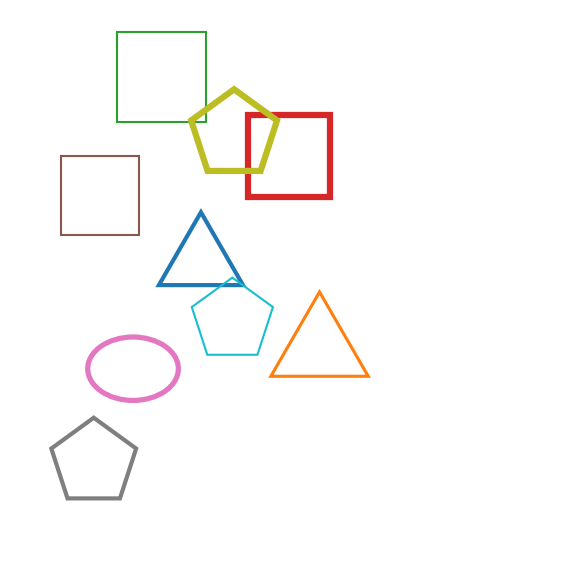[{"shape": "triangle", "thickness": 2, "radius": 0.42, "center": [0.348, 0.547]}, {"shape": "triangle", "thickness": 1.5, "radius": 0.49, "center": [0.553, 0.396]}, {"shape": "square", "thickness": 1, "radius": 0.39, "center": [0.28, 0.866]}, {"shape": "square", "thickness": 3, "radius": 0.35, "center": [0.5, 0.729]}, {"shape": "square", "thickness": 1, "radius": 0.34, "center": [0.173, 0.661]}, {"shape": "oval", "thickness": 2.5, "radius": 0.39, "center": [0.23, 0.361]}, {"shape": "pentagon", "thickness": 2, "radius": 0.39, "center": [0.162, 0.199]}, {"shape": "pentagon", "thickness": 3, "radius": 0.39, "center": [0.405, 0.766]}, {"shape": "pentagon", "thickness": 1, "radius": 0.37, "center": [0.402, 0.445]}]